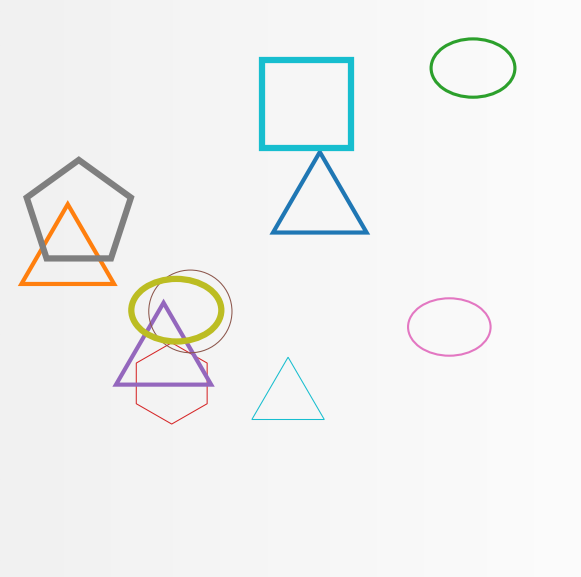[{"shape": "triangle", "thickness": 2, "radius": 0.46, "center": [0.55, 0.643]}, {"shape": "triangle", "thickness": 2, "radius": 0.46, "center": [0.117, 0.553]}, {"shape": "oval", "thickness": 1.5, "radius": 0.36, "center": [0.814, 0.881]}, {"shape": "hexagon", "thickness": 0.5, "radius": 0.35, "center": [0.295, 0.335]}, {"shape": "triangle", "thickness": 2, "radius": 0.47, "center": [0.281, 0.38]}, {"shape": "circle", "thickness": 0.5, "radius": 0.36, "center": [0.328, 0.46]}, {"shape": "oval", "thickness": 1, "radius": 0.36, "center": [0.773, 0.433]}, {"shape": "pentagon", "thickness": 3, "radius": 0.47, "center": [0.136, 0.628]}, {"shape": "oval", "thickness": 3, "radius": 0.39, "center": [0.303, 0.462]}, {"shape": "square", "thickness": 3, "radius": 0.38, "center": [0.527, 0.819]}, {"shape": "triangle", "thickness": 0.5, "radius": 0.36, "center": [0.496, 0.309]}]